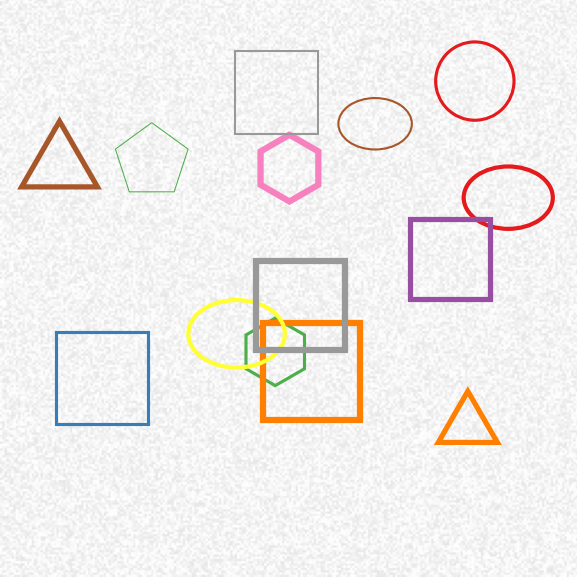[{"shape": "circle", "thickness": 1.5, "radius": 0.34, "center": [0.822, 0.859]}, {"shape": "oval", "thickness": 2, "radius": 0.39, "center": [0.88, 0.657]}, {"shape": "square", "thickness": 1.5, "radius": 0.4, "center": [0.177, 0.345]}, {"shape": "hexagon", "thickness": 1.5, "radius": 0.29, "center": [0.477, 0.39]}, {"shape": "pentagon", "thickness": 0.5, "radius": 0.33, "center": [0.263, 0.721]}, {"shape": "square", "thickness": 2.5, "radius": 0.35, "center": [0.78, 0.551]}, {"shape": "square", "thickness": 3, "radius": 0.42, "center": [0.54, 0.356]}, {"shape": "triangle", "thickness": 2.5, "radius": 0.3, "center": [0.81, 0.263]}, {"shape": "oval", "thickness": 2, "radius": 0.42, "center": [0.41, 0.421]}, {"shape": "oval", "thickness": 1, "radius": 0.32, "center": [0.65, 0.785]}, {"shape": "triangle", "thickness": 2.5, "radius": 0.38, "center": [0.103, 0.713]}, {"shape": "hexagon", "thickness": 3, "radius": 0.29, "center": [0.501, 0.708]}, {"shape": "square", "thickness": 3, "radius": 0.38, "center": [0.52, 0.47]}, {"shape": "square", "thickness": 1, "radius": 0.36, "center": [0.479, 0.839]}]